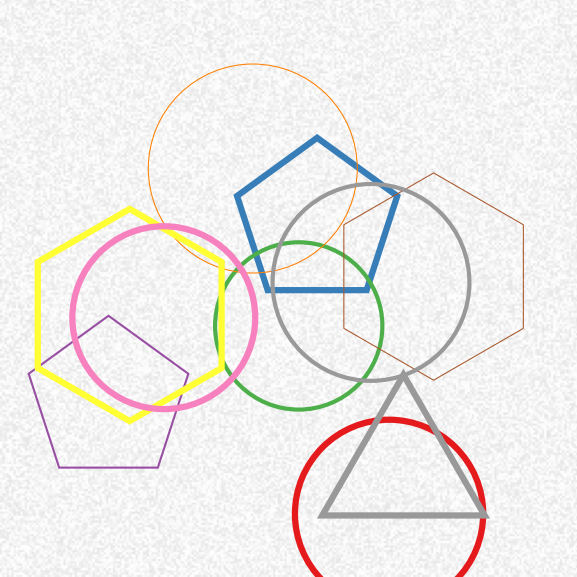[{"shape": "circle", "thickness": 3, "radius": 0.81, "center": [0.674, 0.109]}, {"shape": "pentagon", "thickness": 3, "radius": 0.73, "center": [0.549, 0.615]}, {"shape": "circle", "thickness": 2, "radius": 0.72, "center": [0.517, 0.435]}, {"shape": "pentagon", "thickness": 1, "radius": 0.73, "center": [0.188, 0.307]}, {"shape": "circle", "thickness": 0.5, "radius": 0.9, "center": [0.438, 0.707]}, {"shape": "hexagon", "thickness": 3, "radius": 0.92, "center": [0.225, 0.454]}, {"shape": "hexagon", "thickness": 0.5, "radius": 0.9, "center": [0.751, 0.52]}, {"shape": "circle", "thickness": 3, "radius": 0.79, "center": [0.284, 0.449]}, {"shape": "triangle", "thickness": 3, "radius": 0.81, "center": [0.699, 0.188]}, {"shape": "circle", "thickness": 2, "radius": 0.85, "center": [0.642, 0.51]}]